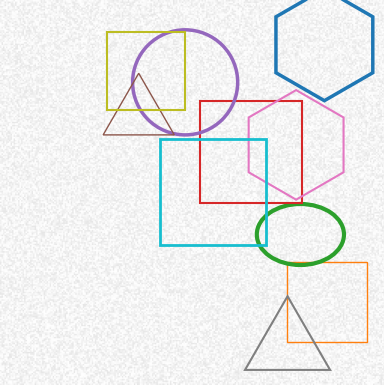[{"shape": "hexagon", "thickness": 2.5, "radius": 0.73, "center": [0.843, 0.884]}, {"shape": "square", "thickness": 1, "radius": 0.52, "center": [0.849, 0.215]}, {"shape": "oval", "thickness": 3, "radius": 0.57, "center": [0.78, 0.391]}, {"shape": "square", "thickness": 1.5, "radius": 0.66, "center": [0.652, 0.605]}, {"shape": "circle", "thickness": 2.5, "radius": 0.68, "center": [0.481, 0.786]}, {"shape": "triangle", "thickness": 1, "radius": 0.53, "center": [0.36, 0.703]}, {"shape": "hexagon", "thickness": 1.5, "radius": 0.71, "center": [0.769, 0.624]}, {"shape": "triangle", "thickness": 1.5, "radius": 0.64, "center": [0.747, 0.103]}, {"shape": "square", "thickness": 1.5, "radius": 0.5, "center": [0.379, 0.815]}, {"shape": "square", "thickness": 2, "radius": 0.69, "center": [0.553, 0.501]}]